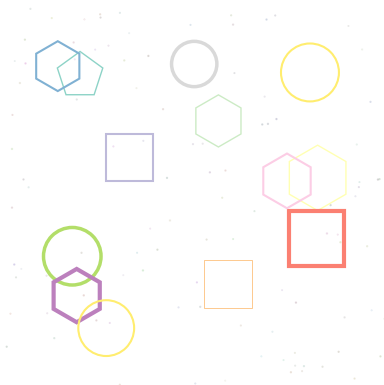[{"shape": "pentagon", "thickness": 1, "radius": 0.31, "center": [0.208, 0.804]}, {"shape": "hexagon", "thickness": 1, "radius": 0.42, "center": [0.825, 0.538]}, {"shape": "square", "thickness": 1.5, "radius": 0.3, "center": [0.337, 0.591]}, {"shape": "square", "thickness": 3, "radius": 0.35, "center": [0.822, 0.381]}, {"shape": "hexagon", "thickness": 1.5, "radius": 0.32, "center": [0.15, 0.828]}, {"shape": "square", "thickness": 0.5, "radius": 0.31, "center": [0.591, 0.263]}, {"shape": "circle", "thickness": 2.5, "radius": 0.37, "center": [0.188, 0.334]}, {"shape": "hexagon", "thickness": 1.5, "radius": 0.36, "center": [0.745, 0.53]}, {"shape": "circle", "thickness": 2.5, "radius": 0.29, "center": [0.504, 0.834]}, {"shape": "hexagon", "thickness": 3, "radius": 0.35, "center": [0.199, 0.232]}, {"shape": "hexagon", "thickness": 1, "radius": 0.34, "center": [0.567, 0.686]}, {"shape": "circle", "thickness": 1.5, "radius": 0.38, "center": [0.805, 0.812]}, {"shape": "circle", "thickness": 1.5, "radius": 0.36, "center": [0.276, 0.148]}]